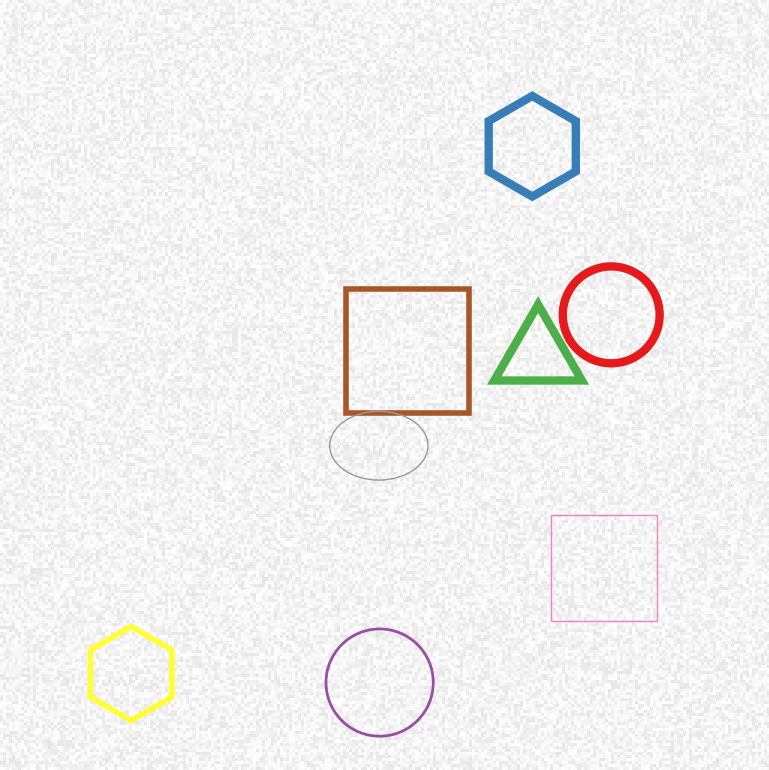[{"shape": "circle", "thickness": 3, "radius": 0.31, "center": [0.794, 0.591]}, {"shape": "hexagon", "thickness": 3, "radius": 0.33, "center": [0.691, 0.81]}, {"shape": "triangle", "thickness": 3, "radius": 0.33, "center": [0.699, 0.539]}, {"shape": "circle", "thickness": 1, "radius": 0.35, "center": [0.493, 0.114]}, {"shape": "hexagon", "thickness": 2, "radius": 0.31, "center": [0.17, 0.125]}, {"shape": "square", "thickness": 2, "radius": 0.4, "center": [0.529, 0.544]}, {"shape": "square", "thickness": 0.5, "radius": 0.34, "center": [0.784, 0.262]}, {"shape": "oval", "thickness": 0.5, "radius": 0.32, "center": [0.492, 0.421]}]